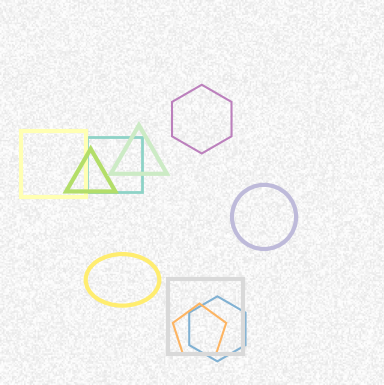[{"shape": "square", "thickness": 2, "radius": 0.36, "center": [0.297, 0.573]}, {"shape": "square", "thickness": 3, "radius": 0.42, "center": [0.14, 0.574]}, {"shape": "circle", "thickness": 3, "radius": 0.42, "center": [0.686, 0.437]}, {"shape": "hexagon", "thickness": 1.5, "radius": 0.42, "center": [0.565, 0.146]}, {"shape": "pentagon", "thickness": 1.5, "radius": 0.36, "center": [0.518, 0.139]}, {"shape": "triangle", "thickness": 3, "radius": 0.37, "center": [0.236, 0.54]}, {"shape": "square", "thickness": 3, "radius": 0.49, "center": [0.533, 0.179]}, {"shape": "hexagon", "thickness": 1.5, "radius": 0.45, "center": [0.524, 0.691]}, {"shape": "triangle", "thickness": 3, "radius": 0.42, "center": [0.361, 0.591]}, {"shape": "oval", "thickness": 3, "radius": 0.48, "center": [0.318, 0.273]}]